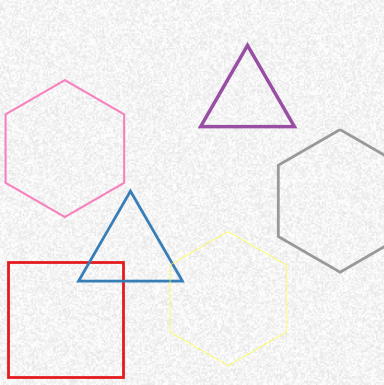[{"shape": "square", "thickness": 2, "radius": 0.75, "center": [0.169, 0.171]}, {"shape": "triangle", "thickness": 2, "radius": 0.78, "center": [0.339, 0.348]}, {"shape": "triangle", "thickness": 2.5, "radius": 0.7, "center": [0.643, 0.741]}, {"shape": "hexagon", "thickness": 0.5, "radius": 0.87, "center": [0.593, 0.224]}, {"shape": "hexagon", "thickness": 1.5, "radius": 0.89, "center": [0.168, 0.614]}, {"shape": "hexagon", "thickness": 2, "radius": 0.93, "center": [0.883, 0.478]}]